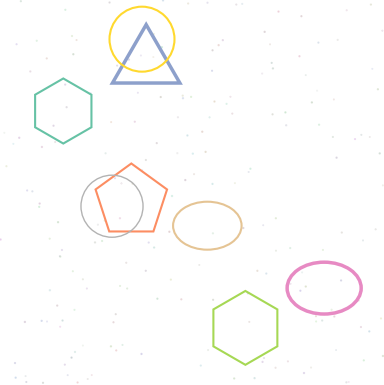[{"shape": "hexagon", "thickness": 1.5, "radius": 0.42, "center": [0.164, 0.712]}, {"shape": "pentagon", "thickness": 1.5, "radius": 0.49, "center": [0.341, 0.478]}, {"shape": "triangle", "thickness": 2.5, "radius": 0.51, "center": [0.38, 0.835]}, {"shape": "oval", "thickness": 2.5, "radius": 0.48, "center": [0.842, 0.252]}, {"shape": "hexagon", "thickness": 1.5, "radius": 0.48, "center": [0.637, 0.148]}, {"shape": "circle", "thickness": 1.5, "radius": 0.42, "center": [0.369, 0.898]}, {"shape": "oval", "thickness": 1.5, "radius": 0.44, "center": [0.539, 0.414]}, {"shape": "circle", "thickness": 1, "radius": 0.4, "center": [0.291, 0.464]}]